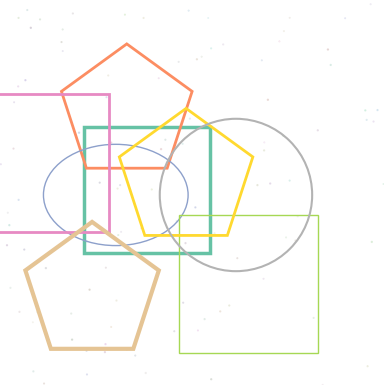[{"shape": "square", "thickness": 2.5, "radius": 0.82, "center": [0.382, 0.506]}, {"shape": "pentagon", "thickness": 2, "radius": 0.89, "center": [0.329, 0.707]}, {"shape": "oval", "thickness": 1, "radius": 0.94, "center": [0.301, 0.494]}, {"shape": "square", "thickness": 2, "radius": 0.9, "center": [0.105, 0.576]}, {"shape": "square", "thickness": 1, "radius": 0.9, "center": [0.645, 0.263]}, {"shape": "pentagon", "thickness": 2, "radius": 0.91, "center": [0.483, 0.536]}, {"shape": "pentagon", "thickness": 3, "radius": 0.91, "center": [0.239, 0.241]}, {"shape": "circle", "thickness": 1.5, "radius": 0.99, "center": [0.613, 0.494]}]